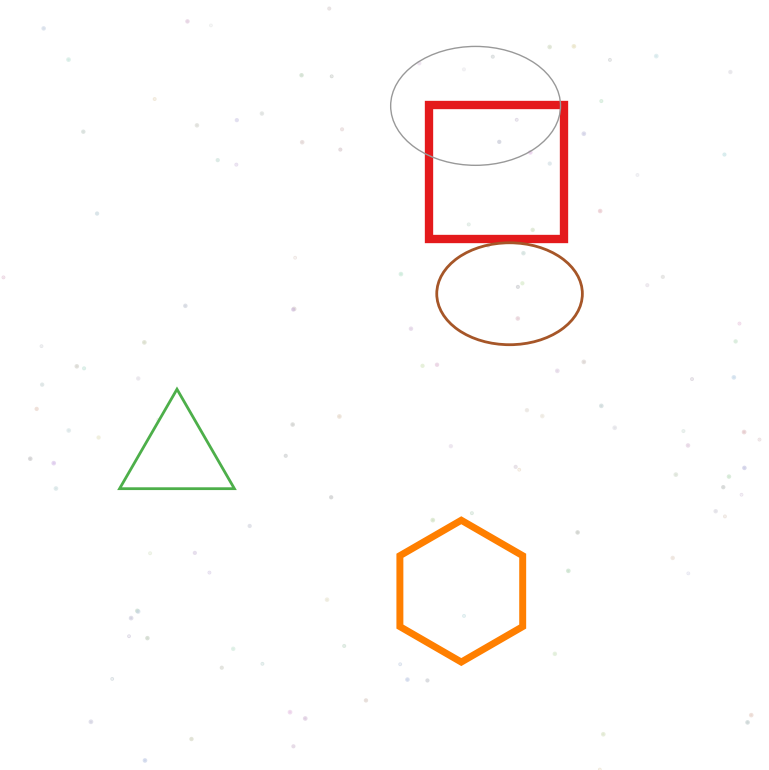[{"shape": "square", "thickness": 3, "radius": 0.44, "center": [0.645, 0.776]}, {"shape": "triangle", "thickness": 1, "radius": 0.43, "center": [0.23, 0.408]}, {"shape": "hexagon", "thickness": 2.5, "radius": 0.46, "center": [0.599, 0.232]}, {"shape": "oval", "thickness": 1, "radius": 0.47, "center": [0.662, 0.619]}, {"shape": "oval", "thickness": 0.5, "radius": 0.55, "center": [0.618, 0.863]}]